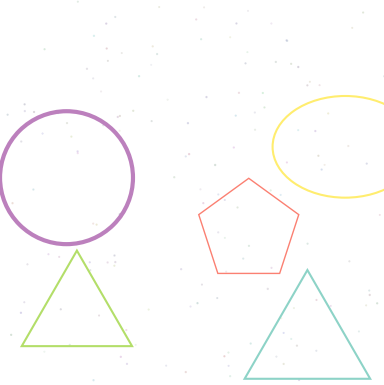[{"shape": "triangle", "thickness": 1.5, "radius": 0.94, "center": [0.798, 0.11]}, {"shape": "pentagon", "thickness": 1, "radius": 0.68, "center": [0.646, 0.4]}, {"shape": "triangle", "thickness": 1.5, "radius": 0.83, "center": [0.2, 0.184]}, {"shape": "circle", "thickness": 3, "radius": 0.86, "center": [0.173, 0.538]}, {"shape": "oval", "thickness": 1.5, "radius": 0.94, "center": [0.897, 0.619]}]